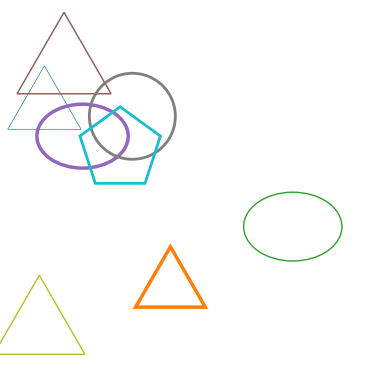[{"shape": "triangle", "thickness": 0.5, "radius": 0.55, "center": [0.115, 0.719]}, {"shape": "triangle", "thickness": 2.5, "radius": 0.52, "center": [0.443, 0.255]}, {"shape": "oval", "thickness": 1, "radius": 0.64, "center": [0.76, 0.411]}, {"shape": "oval", "thickness": 2.5, "radius": 0.59, "center": [0.214, 0.646]}, {"shape": "triangle", "thickness": 1, "radius": 0.71, "center": [0.166, 0.827]}, {"shape": "circle", "thickness": 2, "radius": 0.56, "center": [0.344, 0.698]}, {"shape": "triangle", "thickness": 1, "radius": 0.68, "center": [0.102, 0.148]}, {"shape": "pentagon", "thickness": 2, "radius": 0.55, "center": [0.312, 0.613]}]